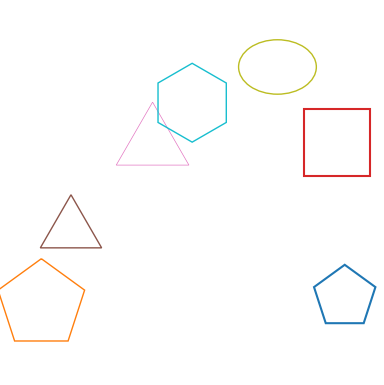[{"shape": "pentagon", "thickness": 1.5, "radius": 0.42, "center": [0.895, 0.228]}, {"shape": "pentagon", "thickness": 1, "radius": 0.59, "center": [0.107, 0.21]}, {"shape": "square", "thickness": 1.5, "radius": 0.43, "center": [0.876, 0.63]}, {"shape": "triangle", "thickness": 1, "radius": 0.46, "center": [0.184, 0.402]}, {"shape": "triangle", "thickness": 0.5, "radius": 0.54, "center": [0.396, 0.626]}, {"shape": "oval", "thickness": 1, "radius": 0.5, "center": [0.721, 0.826]}, {"shape": "hexagon", "thickness": 1, "radius": 0.51, "center": [0.499, 0.733]}]